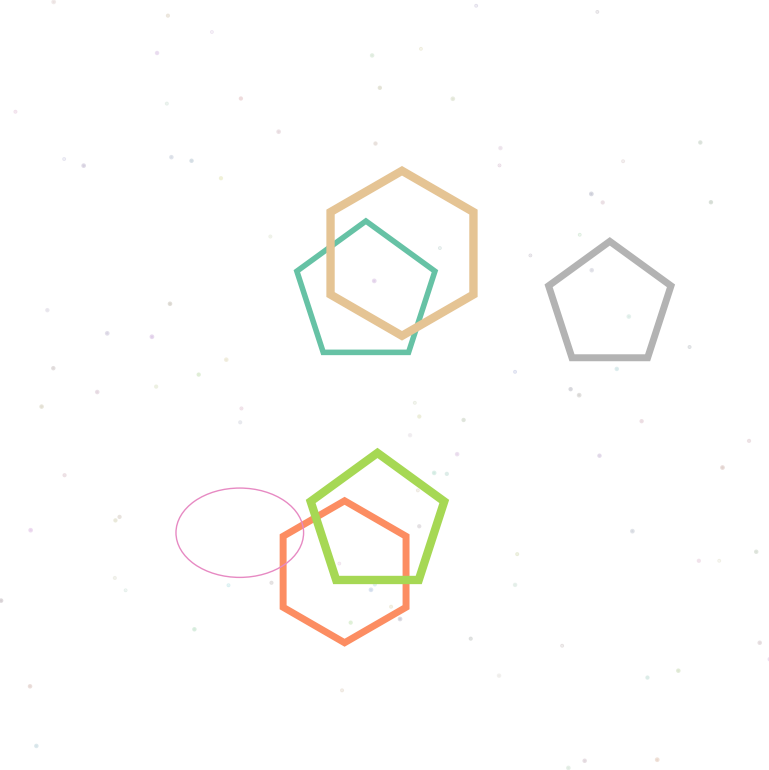[{"shape": "pentagon", "thickness": 2, "radius": 0.47, "center": [0.475, 0.619]}, {"shape": "hexagon", "thickness": 2.5, "radius": 0.46, "center": [0.448, 0.257]}, {"shape": "oval", "thickness": 0.5, "radius": 0.41, "center": [0.311, 0.308]}, {"shape": "pentagon", "thickness": 3, "radius": 0.46, "center": [0.49, 0.321]}, {"shape": "hexagon", "thickness": 3, "radius": 0.54, "center": [0.522, 0.671]}, {"shape": "pentagon", "thickness": 2.5, "radius": 0.42, "center": [0.792, 0.603]}]